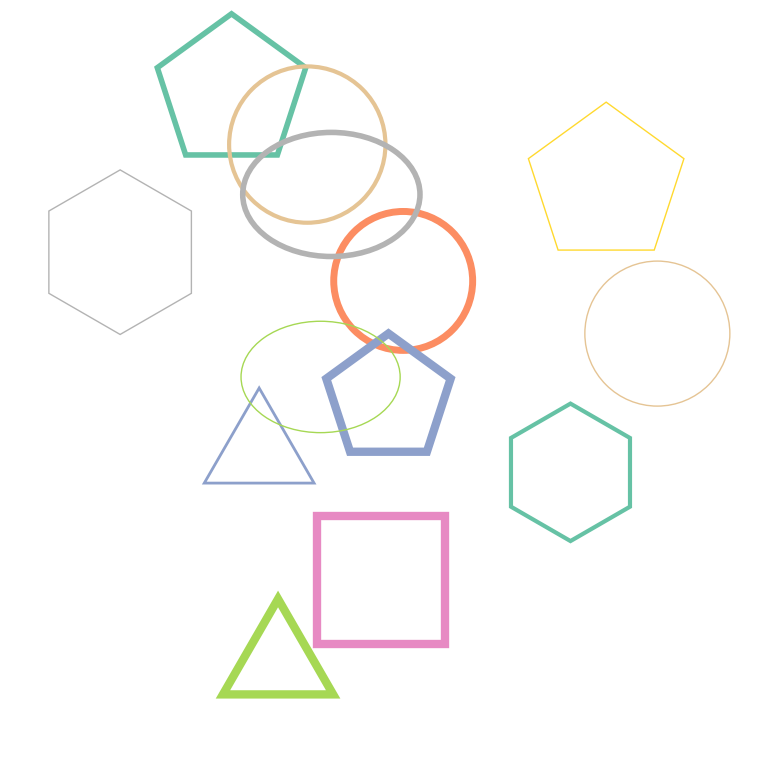[{"shape": "pentagon", "thickness": 2, "radius": 0.51, "center": [0.301, 0.881]}, {"shape": "hexagon", "thickness": 1.5, "radius": 0.45, "center": [0.741, 0.387]}, {"shape": "circle", "thickness": 2.5, "radius": 0.45, "center": [0.524, 0.635]}, {"shape": "triangle", "thickness": 1, "radius": 0.41, "center": [0.337, 0.414]}, {"shape": "pentagon", "thickness": 3, "radius": 0.42, "center": [0.505, 0.482]}, {"shape": "square", "thickness": 3, "radius": 0.42, "center": [0.495, 0.247]}, {"shape": "triangle", "thickness": 3, "radius": 0.41, "center": [0.361, 0.14]}, {"shape": "oval", "thickness": 0.5, "radius": 0.52, "center": [0.416, 0.51]}, {"shape": "pentagon", "thickness": 0.5, "radius": 0.53, "center": [0.787, 0.761]}, {"shape": "circle", "thickness": 1.5, "radius": 0.51, "center": [0.399, 0.812]}, {"shape": "circle", "thickness": 0.5, "radius": 0.47, "center": [0.854, 0.567]}, {"shape": "oval", "thickness": 2, "radius": 0.58, "center": [0.43, 0.747]}, {"shape": "hexagon", "thickness": 0.5, "radius": 0.53, "center": [0.156, 0.672]}]